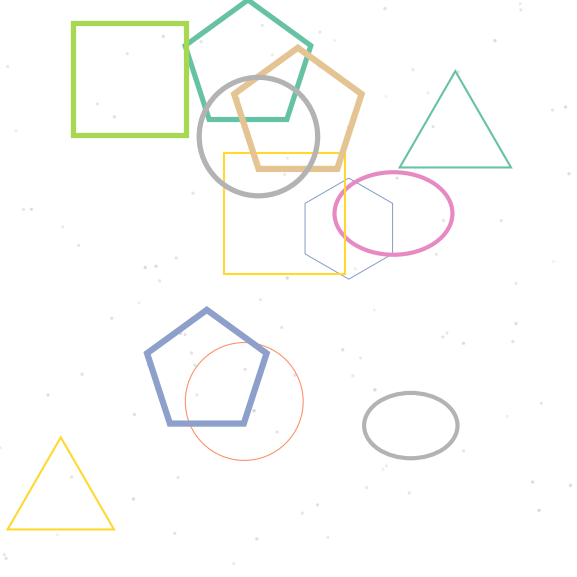[{"shape": "triangle", "thickness": 1, "radius": 0.56, "center": [0.788, 0.765]}, {"shape": "pentagon", "thickness": 2.5, "radius": 0.57, "center": [0.429, 0.885]}, {"shape": "circle", "thickness": 0.5, "radius": 0.51, "center": [0.423, 0.304]}, {"shape": "pentagon", "thickness": 3, "radius": 0.54, "center": [0.358, 0.354]}, {"shape": "hexagon", "thickness": 0.5, "radius": 0.44, "center": [0.604, 0.603]}, {"shape": "oval", "thickness": 2, "radius": 0.51, "center": [0.681, 0.629]}, {"shape": "square", "thickness": 2.5, "radius": 0.49, "center": [0.225, 0.862]}, {"shape": "square", "thickness": 1, "radius": 0.52, "center": [0.493, 0.629]}, {"shape": "triangle", "thickness": 1, "radius": 0.53, "center": [0.105, 0.136]}, {"shape": "pentagon", "thickness": 3, "radius": 0.58, "center": [0.516, 0.8]}, {"shape": "oval", "thickness": 2, "radius": 0.4, "center": [0.711, 0.262]}, {"shape": "circle", "thickness": 2.5, "radius": 0.51, "center": [0.447, 0.763]}]